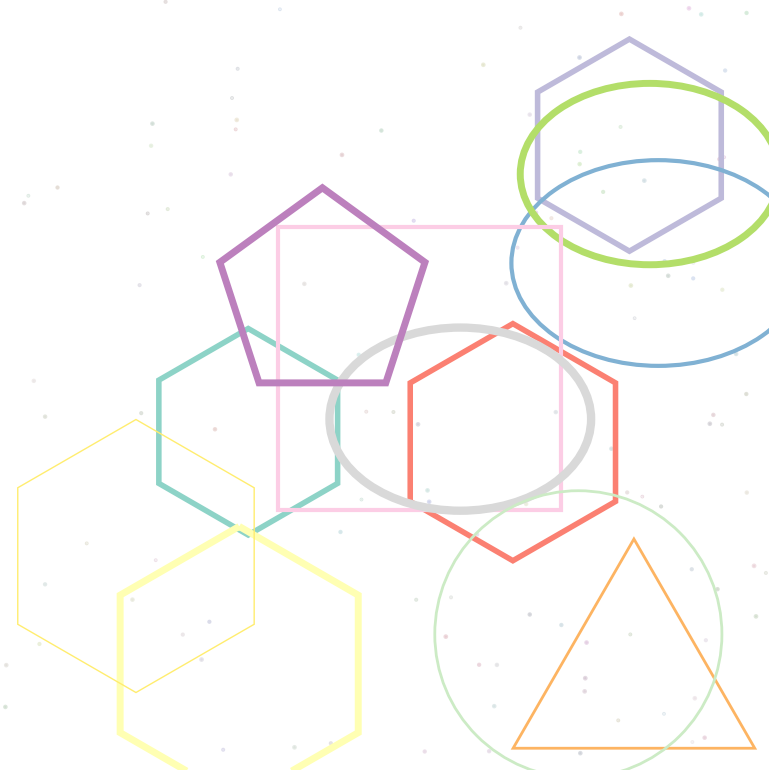[{"shape": "hexagon", "thickness": 2, "radius": 0.67, "center": [0.322, 0.439]}, {"shape": "hexagon", "thickness": 2.5, "radius": 0.89, "center": [0.311, 0.138]}, {"shape": "hexagon", "thickness": 2, "radius": 0.69, "center": [0.817, 0.812]}, {"shape": "hexagon", "thickness": 2, "radius": 0.77, "center": [0.666, 0.426]}, {"shape": "oval", "thickness": 1.5, "radius": 0.95, "center": [0.855, 0.658]}, {"shape": "triangle", "thickness": 1, "radius": 0.91, "center": [0.823, 0.119]}, {"shape": "oval", "thickness": 2.5, "radius": 0.84, "center": [0.844, 0.774]}, {"shape": "square", "thickness": 1.5, "radius": 0.92, "center": [0.544, 0.521]}, {"shape": "oval", "thickness": 3, "radius": 0.85, "center": [0.598, 0.456]}, {"shape": "pentagon", "thickness": 2.5, "radius": 0.7, "center": [0.419, 0.616]}, {"shape": "circle", "thickness": 1, "radius": 0.93, "center": [0.751, 0.176]}, {"shape": "hexagon", "thickness": 0.5, "radius": 0.89, "center": [0.177, 0.278]}]